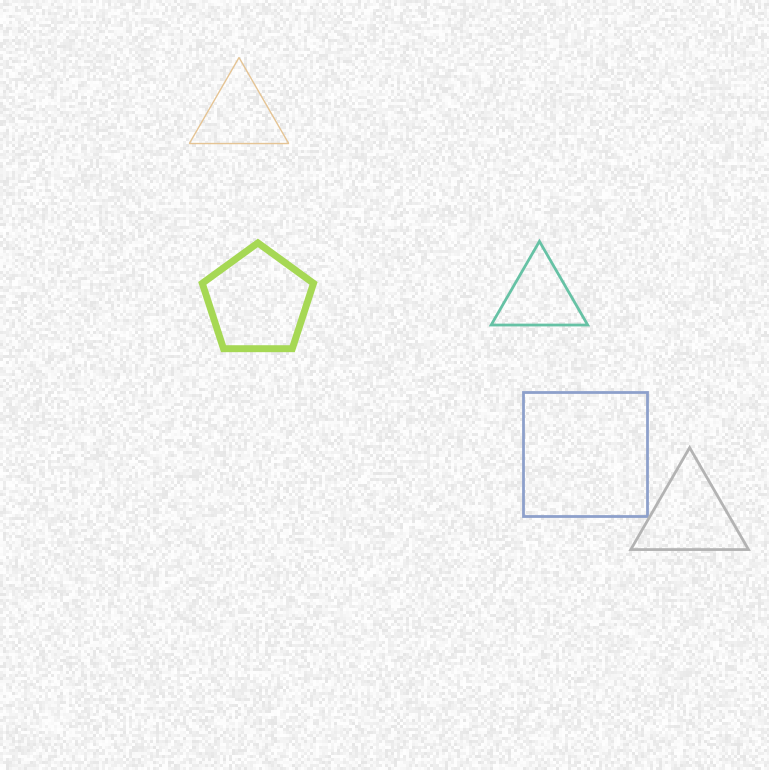[{"shape": "triangle", "thickness": 1, "radius": 0.36, "center": [0.701, 0.614]}, {"shape": "square", "thickness": 1, "radius": 0.4, "center": [0.759, 0.41]}, {"shape": "pentagon", "thickness": 2.5, "radius": 0.38, "center": [0.335, 0.609]}, {"shape": "triangle", "thickness": 0.5, "radius": 0.37, "center": [0.31, 0.851]}, {"shape": "triangle", "thickness": 1, "radius": 0.44, "center": [0.896, 0.33]}]